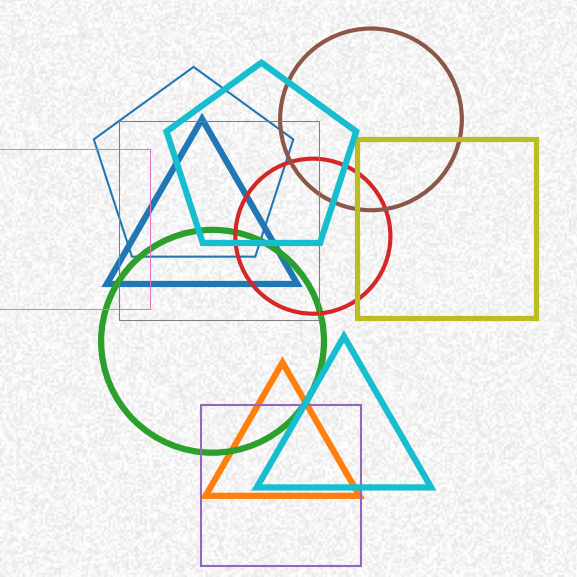[{"shape": "triangle", "thickness": 3, "radius": 0.95, "center": [0.35, 0.603]}, {"shape": "pentagon", "thickness": 1, "radius": 0.91, "center": [0.335, 0.702]}, {"shape": "triangle", "thickness": 3, "radius": 0.77, "center": [0.489, 0.217]}, {"shape": "circle", "thickness": 3, "radius": 0.96, "center": [0.368, 0.408]}, {"shape": "circle", "thickness": 2, "radius": 0.67, "center": [0.542, 0.59]}, {"shape": "square", "thickness": 1, "radius": 0.7, "center": [0.487, 0.158]}, {"shape": "circle", "thickness": 2, "radius": 0.79, "center": [0.642, 0.792]}, {"shape": "square", "thickness": 0.5, "radius": 0.69, "center": [0.121, 0.602]}, {"shape": "square", "thickness": 0.5, "radius": 0.86, "center": [0.379, 0.617]}, {"shape": "square", "thickness": 2.5, "radius": 0.78, "center": [0.774, 0.603]}, {"shape": "triangle", "thickness": 3, "radius": 0.87, "center": [0.596, 0.242]}, {"shape": "pentagon", "thickness": 3, "radius": 0.86, "center": [0.453, 0.718]}]